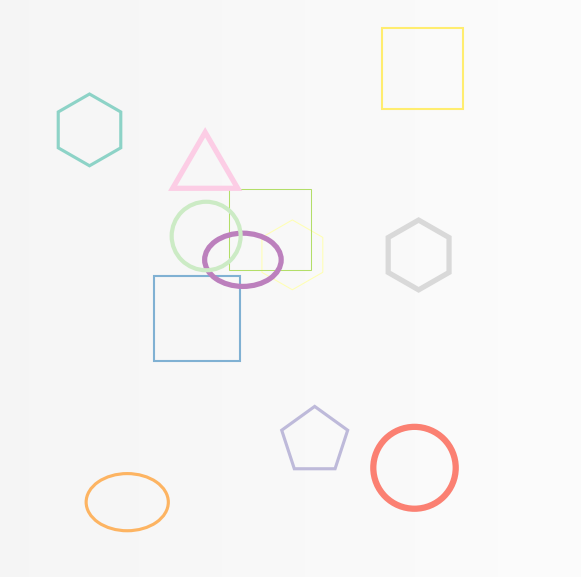[{"shape": "hexagon", "thickness": 1.5, "radius": 0.31, "center": [0.154, 0.774]}, {"shape": "hexagon", "thickness": 0.5, "radius": 0.3, "center": [0.503, 0.558]}, {"shape": "pentagon", "thickness": 1.5, "radius": 0.3, "center": [0.541, 0.236]}, {"shape": "circle", "thickness": 3, "radius": 0.35, "center": [0.713, 0.189]}, {"shape": "square", "thickness": 1, "radius": 0.37, "center": [0.339, 0.447]}, {"shape": "oval", "thickness": 1.5, "radius": 0.35, "center": [0.219, 0.13]}, {"shape": "square", "thickness": 0.5, "radius": 0.35, "center": [0.464, 0.602]}, {"shape": "triangle", "thickness": 2.5, "radius": 0.32, "center": [0.353, 0.705]}, {"shape": "hexagon", "thickness": 2.5, "radius": 0.3, "center": [0.72, 0.558]}, {"shape": "oval", "thickness": 2.5, "radius": 0.33, "center": [0.418, 0.549]}, {"shape": "circle", "thickness": 2, "radius": 0.3, "center": [0.355, 0.59]}, {"shape": "square", "thickness": 1, "radius": 0.35, "center": [0.727, 0.88]}]